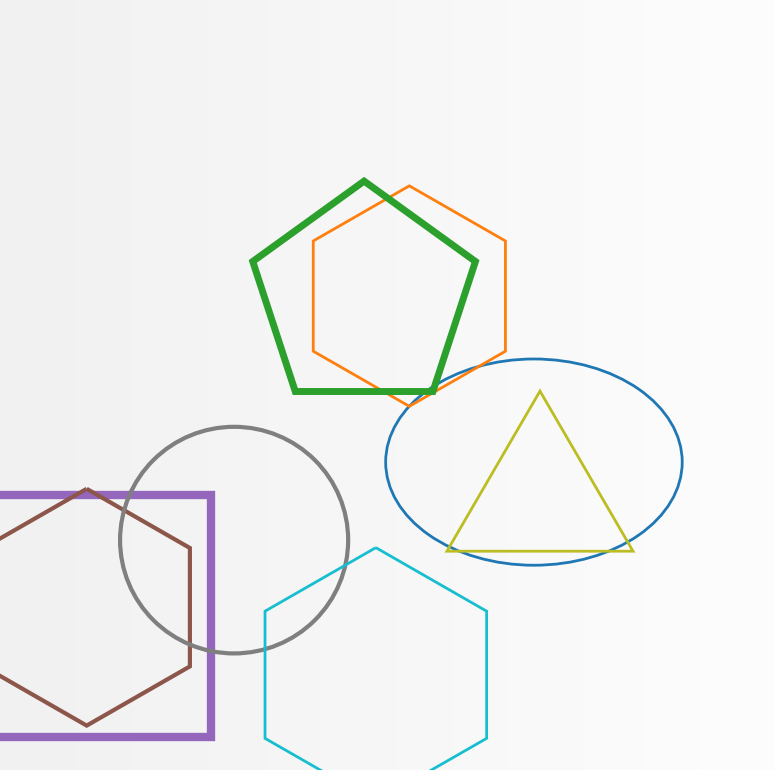[{"shape": "oval", "thickness": 1, "radius": 0.96, "center": [0.689, 0.4]}, {"shape": "hexagon", "thickness": 1, "radius": 0.72, "center": [0.528, 0.615]}, {"shape": "pentagon", "thickness": 2.5, "radius": 0.76, "center": [0.47, 0.614]}, {"shape": "square", "thickness": 3, "radius": 0.79, "center": [0.115, 0.2]}, {"shape": "hexagon", "thickness": 1.5, "radius": 0.77, "center": [0.112, 0.211]}, {"shape": "circle", "thickness": 1.5, "radius": 0.74, "center": [0.302, 0.299]}, {"shape": "triangle", "thickness": 1, "radius": 0.69, "center": [0.697, 0.353]}, {"shape": "hexagon", "thickness": 1, "radius": 0.83, "center": [0.485, 0.124]}]